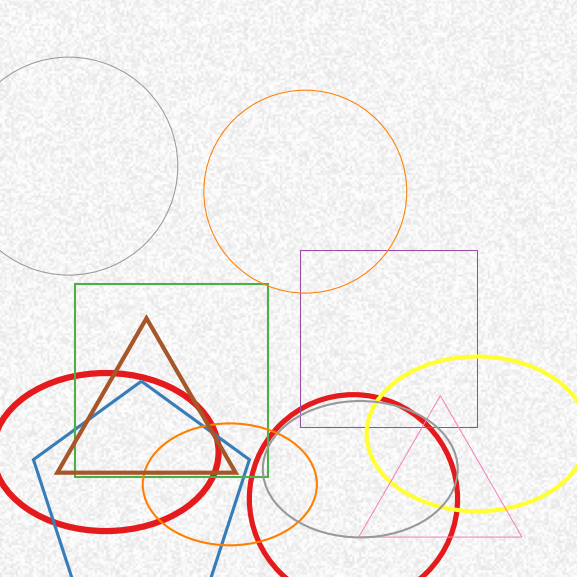[{"shape": "oval", "thickness": 3, "radius": 0.98, "center": [0.183, 0.216]}, {"shape": "circle", "thickness": 2.5, "radius": 0.9, "center": [0.612, 0.135]}, {"shape": "pentagon", "thickness": 1.5, "radius": 0.98, "center": [0.245, 0.142]}, {"shape": "square", "thickness": 1, "radius": 0.84, "center": [0.297, 0.341]}, {"shape": "square", "thickness": 0.5, "radius": 0.77, "center": [0.673, 0.413]}, {"shape": "oval", "thickness": 1, "radius": 0.75, "center": [0.398, 0.16]}, {"shape": "circle", "thickness": 0.5, "radius": 0.88, "center": [0.529, 0.667]}, {"shape": "oval", "thickness": 2, "radius": 0.96, "center": [0.826, 0.248]}, {"shape": "triangle", "thickness": 2, "radius": 0.89, "center": [0.254, 0.27]}, {"shape": "triangle", "thickness": 0.5, "radius": 0.82, "center": [0.763, 0.151]}, {"shape": "oval", "thickness": 1, "radius": 0.84, "center": [0.624, 0.187]}, {"shape": "circle", "thickness": 0.5, "radius": 0.94, "center": [0.119, 0.711]}]